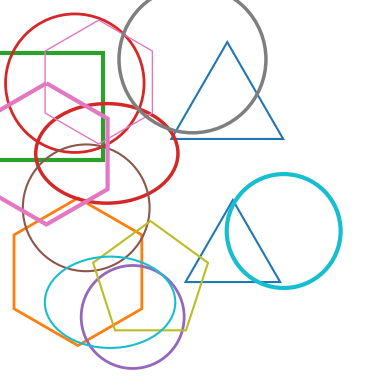[{"shape": "triangle", "thickness": 1.5, "radius": 0.71, "center": [0.605, 0.338]}, {"shape": "triangle", "thickness": 1.5, "radius": 0.84, "center": [0.59, 0.723]}, {"shape": "hexagon", "thickness": 2, "radius": 0.96, "center": [0.202, 0.294]}, {"shape": "square", "thickness": 3, "radius": 0.69, "center": [0.13, 0.724]}, {"shape": "oval", "thickness": 2.5, "radius": 0.92, "center": [0.278, 0.602]}, {"shape": "circle", "thickness": 2, "radius": 0.9, "center": [0.194, 0.784]}, {"shape": "circle", "thickness": 2, "radius": 0.67, "center": [0.345, 0.177]}, {"shape": "circle", "thickness": 1.5, "radius": 0.82, "center": [0.224, 0.46]}, {"shape": "hexagon", "thickness": 1, "radius": 0.8, "center": [0.256, 0.787]}, {"shape": "hexagon", "thickness": 3, "radius": 0.92, "center": [0.121, 0.6]}, {"shape": "circle", "thickness": 2.5, "radius": 0.95, "center": [0.5, 0.846]}, {"shape": "pentagon", "thickness": 1.5, "radius": 0.78, "center": [0.391, 0.269]}, {"shape": "circle", "thickness": 3, "radius": 0.74, "center": [0.737, 0.4]}, {"shape": "oval", "thickness": 1.5, "radius": 0.85, "center": [0.286, 0.215]}]